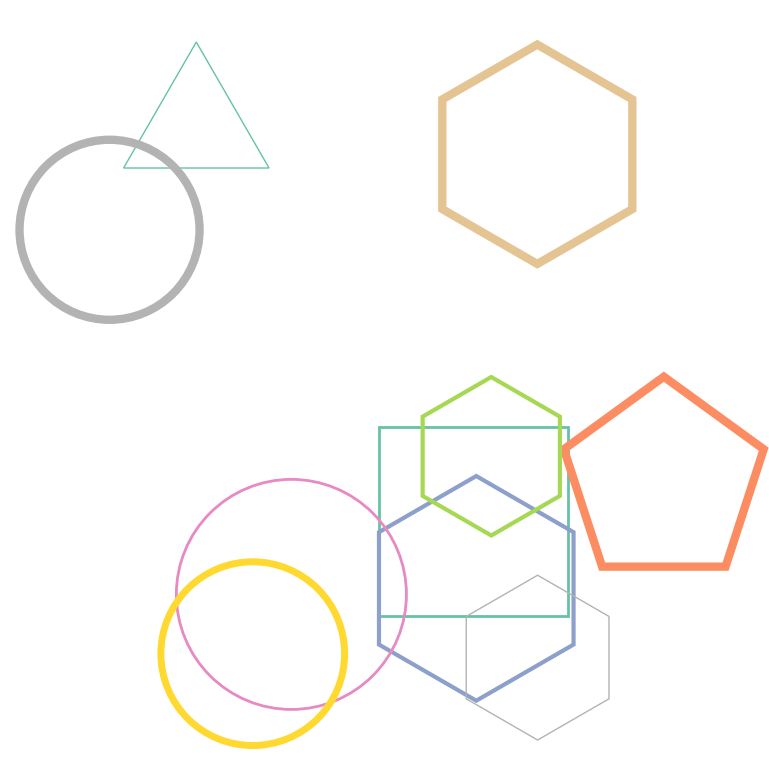[{"shape": "square", "thickness": 1, "radius": 0.61, "center": [0.615, 0.322]}, {"shape": "triangle", "thickness": 0.5, "radius": 0.55, "center": [0.255, 0.836]}, {"shape": "pentagon", "thickness": 3, "radius": 0.68, "center": [0.862, 0.374]}, {"shape": "hexagon", "thickness": 1.5, "radius": 0.73, "center": [0.619, 0.236]}, {"shape": "circle", "thickness": 1, "radius": 0.75, "center": [0.378, 0.228]}, {"shape": "hexagon", "thickness": 1.5, "radius": 0.51, "center": [0.638, 0.407]}, {"shape": "circle", "thickness": 2.5, "radius": 0.6, "center": [0.328, 0.151]}, {"shape": "hexagon", "thickness": 3, "radius": 0.71, "center": [0.698, 0.8]}, {"shape": "circle", "thickness": 3, "radius": 0.58, "center": [0.142, 0.702]}, {"shape": "hexagon", "thickness": 0.5, "radius": 0.54, "center": [0.698, 0.146]}]